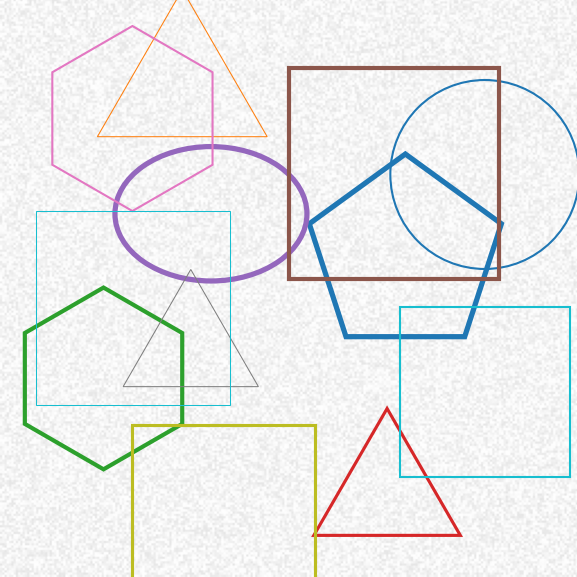[{"shape": "circle", "thickness": 1, "radius": 0.82, "center": [0.84, 0.697]}, {"shape": "pentagon", "thickness": 2.5, "radius": 0.87, "center": [0.702, 0.558]}, {"shape": "triangle", "thickness": 0.5, "radius": 0.85, "center": [0.316, 0.847]}, {"shape": "hexagon", "thickness": 2, "radius": 0.79, "center": [0.179, 0.344]}, {"shape": "triangle", "thickness": 1.5, "radius": 0.73, "center": [0.67, 0.145]}, {"shape": "oval", "thickness": 2.5, "radius": 0.83, "center": [0.365, 0.629]}, {"shape": "square", "thickness": 2, "radius": 0.91, "center": [0.683, 0.699]}, {"shape": "hexagon", "thickness": 1, "radius": 0.8, "center": [0.229, 0.794]}, {"shape": "triangle", "thickness": 0.5, "radius": 0.68, "center": [0.33, 0.397]}, {"shape": "square", "thickness": 1.5, "radius": 0.79, "center": [0.388, 0.105]}, {"shape": "square", "thickness": 1, "radius": 0.73, "center": [0.84, 0.321]}, {"shape": "square", "thickness": 0.5, "radius": 0.84, "center": [0.23, 0.466]}]